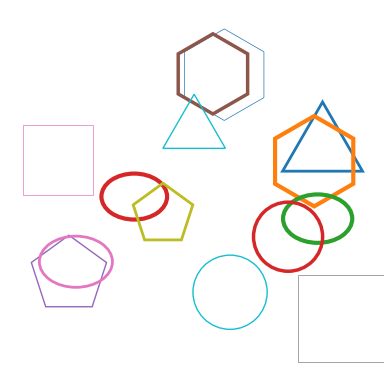[{"shape": "hexagon", "thickness": 0.5, "radius": 0.59, "center": [0.582, 0.806]}, {"shape": "triangle", "thickness": 2, "radius": 0.6, "center": [0.838, 0.615]}, {"shape": "hexagon", "thickness": 3, "radius": 0.59, "center": [0.816, 0.581]}, {"shape": "oval", "thickness": 3, "radius": 0.45, "center": [0.825, 0.432]}, {"shape": "circle", "thickness": 2.5, "radius": 0.45, "center": [0.748, 0.385]}, {"shape": "oval", "thickness": 3, "radius": 0.43, "center": [0.349, 0.489]}, {"shape": "pentagon", "thickness": 1, "radius": 0.51, "center": [0.179, 0.286]}, {"shape": "hexagon", "thickness": 2.5, "radius": 0.52, "center": [0.553, 0.808]}, {"shape": "oval", "thickness": 2, "radius": 0.47, "center": [0.197, 0.32]}, {"shape": "square", "thickness": 0.5, "radius": 0.46, "center": [0.15, 0.585]}, {"shape": "square", "thickness": 0.5, "radius": 0.57, "center": [0.888, 0.173]}, {"shape": "pentagon", "thickness": 2, "radius": 0.41, "center": [0.423, 0.443]}, {"shape": "triangle", "thickness": 1, "radius": 0.47, "center": [0.504, 0.662]}, {"shape": "circle", "thickness": 1, "radius": 0.48, "center": [0.598, 0.241]}]